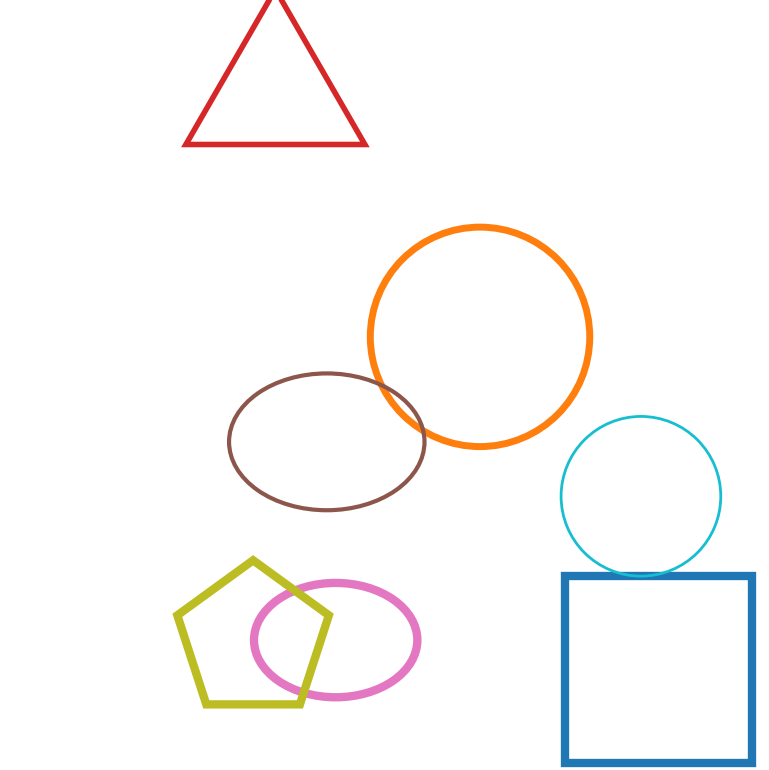[{"shape": "square", "thickness": 3, "radius": 0.61, "center": [0.855, 0.131]}, {"shape": "circle", "thickness": 2.5, "radius": 0.71, "center": [0.623, 0.563]}, {"shape": "triangle", "thickness": 2, "radius": 0.67, "center": [0.358, 0.879]}, {"shape": "oval", "thickness": 1.5, "radius": 0.63, "center": [0.424, 0.426]}, {"shape": "oval", "thickness": 3, "radius": 0.53, "center": [0.436, 0.169]}, {"shape": "pentagon", "thickness": 3, "radius": 0.52, "center": [0.329, 0.169]}, {"shape": "circle", "thickness": 1, "radius": 0.52, "center": [0.832, 0.355]}]